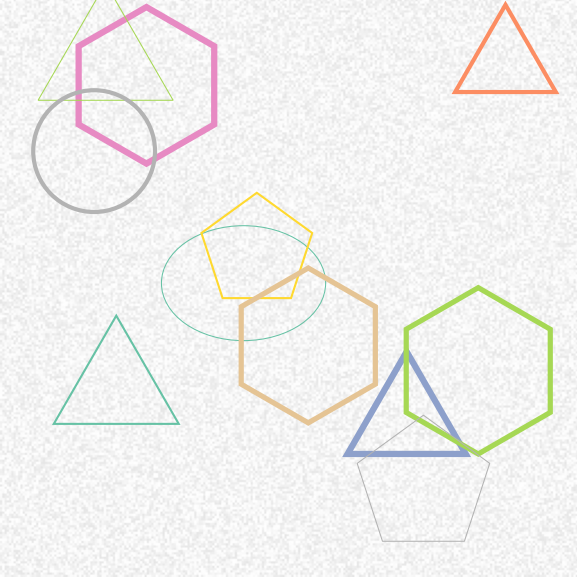[{"shape": "triangle", "thickness": 1, "radius": 0.62, "center": [0.201, 0.328]}, {"shape": "oval", "thickness": 0.5, "radius": 0.71, "center": [0.422, 0.509]}, {"shape": "triangle", "thickness": 2, "radius": 0.5, "center": [0.875, 0.89]}, {"shape": "triangle", "thickness": 3, "radius": 0.59, "center": [0.704, 0.272]}, {"shape": "hexagon", "thickness": 3, "radius": 0.68, "center": [0.254, 0.851]}, {"shape": "triangle", "thickness": 0.5, "radius": 0.68, "center": [0.183, 0.893]}, {"shape": "hexagon", "thickness": 2.5, "radius": 0.72, "center": [0.828, 0.357]}, {"shape": "pentagon", "thickness": 1, "radius": 0.5, "center": [0.445, 0.564]}, {"shape": "hexagon", "thickness": 2.5, "radius": 0.67, "center": [0.534, 0.401]}, {"shape": "circle", "thickness": 2, "radius": 0.53, "center": [0.163, 0.737]}, {"shape": "pentagon", "thickness": 0.5, "radius": 0.6, "center": [0.733, 0.159]}]